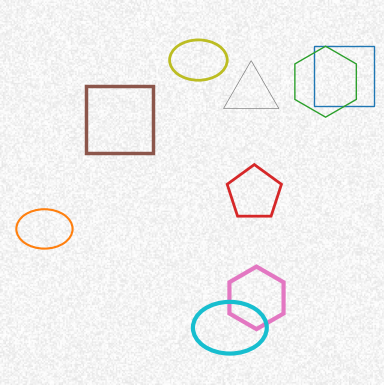[{"shape": "square", "thickness": 1, "radius": 0.39, "center": [0.894, 0.803]}, {"shape": "oval", "thickness": 1.5, "radius": 0.37, "center": [0.115, 0.405]}, {"shape": "hexagon", "thickness": 1, "radius": 0.46, "center": [0.846, 0.788]}, {"shape": "pentagon", "thickness": 2, "radius": 0.37, "center": [0.661, 0.498]}, {"shape": "square", "thickness": 2.5, "radius": 0.43, "center": [0.309, 0.69]}, {"shape": "hexagon", "thickness": 3, "radius": 0.41, "center": [0.666, 0.226]}, {"shape": "triangle", "thickness": 0.5, "radius": 0.41, "center": [0.652, 0.76]}, {"shape": "oval", "thickness": 2, "radius": 0.37, "center": [0.515, 0.844]}, {"shape": "oval", "thickness": 3, "radius": 0.48, "center": [0.597, 0.149]}]